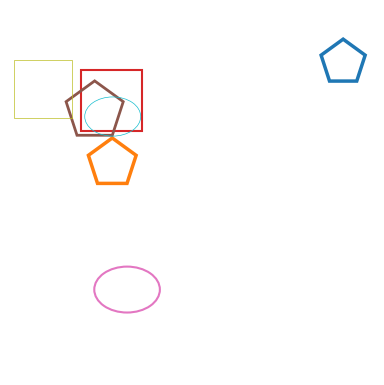[{"shape": "pentagon", "thickness": 2.5, "radius": 0.3, "center": [0.891, 0.838]}, {"shape": "pentagon", "thickness": 2.5, "radius": 0.33, "center": [0.292, 0.576]}, {"shape": "square", "thickness": 1.5, "radius": 0.4, "center": [0.289, 0.738]}, {"shape": "pentagon", "thickness": 2, "radius": 0.39, "center": [0.246, 0.712]}, {"shape": "oval", "thickness": 1.5, "radius": 0.43, "center": [0.33, 0.248]}, {"shape": "square", "thickness": 0.5, "radius": 0.38, "center": [0.112, 0.768]}, {"shape": "oval", "thickness": 0.5, "radius": 0.36, "center": [0.293, 0.697]}]